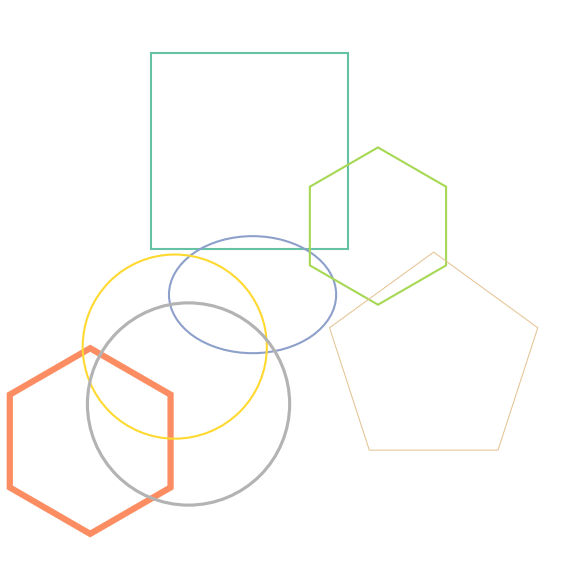[{"shape": "square", "thickness": 1, "radius": 0.85, "center": [0.432, 0.738]}, {"shape": "hexagon", "thickness": 3, "radius": 0.8, "center": [0.156, 0.235]}, {"shape": "oval", "thickness": 1, "radius": 0.72, "center": [0.437, 0.489]}, {"shape": "hexagon", "thickness": 1, "radius": 0.68, "center": [0.654, 0.608]}, {"shape": "circle", "thickness": 1, "radius": 0.8, "center": [0.303, 0.399]}, {"shape": "pentagon", "thickness": 0.5, "radius": 0.95, "center": [0.751, 0.373]}, {"shape": "circle", "thickness": 1.5, "radius": 0.88, "center": [0.326, 0.3]}]